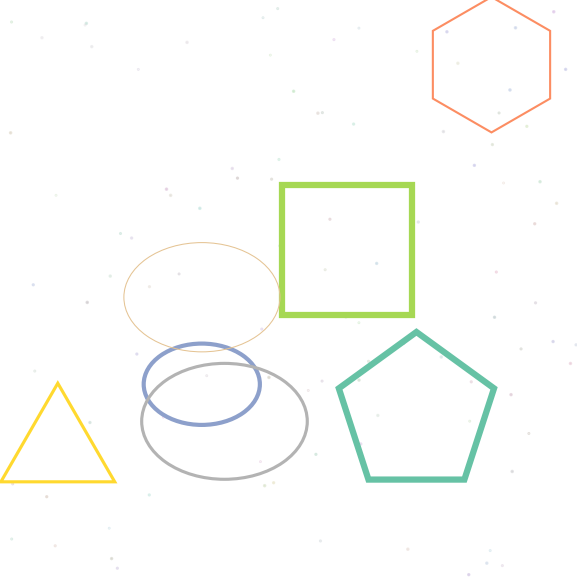[{"shape": "pentagon", "thickness": 3, "radius": 0.71, "center": [0.721, 0.283]}, {"shape": "hexagon", "thickness": 1, "radius": 0.59, "center": [0.851, 0.887]}, {"shape": "oval", "thickness": 2, "radius": 0.5, "center": [0.349, 0.334]}, {"shape": "square", "thickness": 3, "radius": 0.56, "center": [0.601, 0.567]}, {"shape": "triangle", "thickness": 1.5, "radius": 0.57, "center": [0.1, 0.222]}, {"shape": "oval", "thickness": 0.5, "radius": 0.68, "center": [0.35, 0.484]}, {"shape": "oval", "thickness": 1.5, "radius": 0.72, "center": [0.389, 0.27]}]